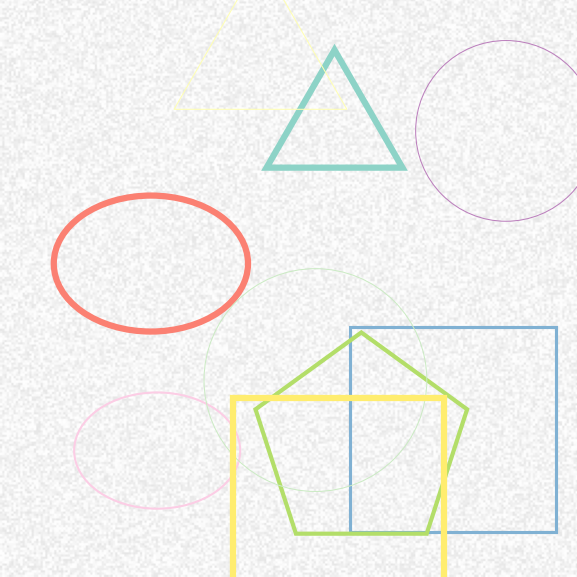[{"shape": "triangle", "thickness": 3, "radius": 0.68, "center": [0.579, 0.777]}, {"shape": "triangle", "thickness": 0.5, "radius": 0.86, "center": [0.451, 0.896]}, {"shape": "oval", "thickness": 3, "radius": 0.84, "center": [0.261, 0.543]}, {"shape": "square", "thickness": 1.5, "radius": 0.89, "center": [0.784, 0.255]}, {"shape": "pentagon", "thickness": 2, "radius": 0.96, "center": [0.626, 0.231]}, {"shape": "oval", "thickness": 1, "radius": 0.72, "center": [0.272, 0.219]}, {"shape": "circle", "thickness": 0.5, "radius": 0.78, "center": [0.876, 0.772]}, {"shape": "circle", "thickness": 0.5, "radius": 0.96, "center": [0.546, 0.341]}, {"shape": "square", "thickness": 3, "radius": 0.92, "center": [0.586, 0.126]}]